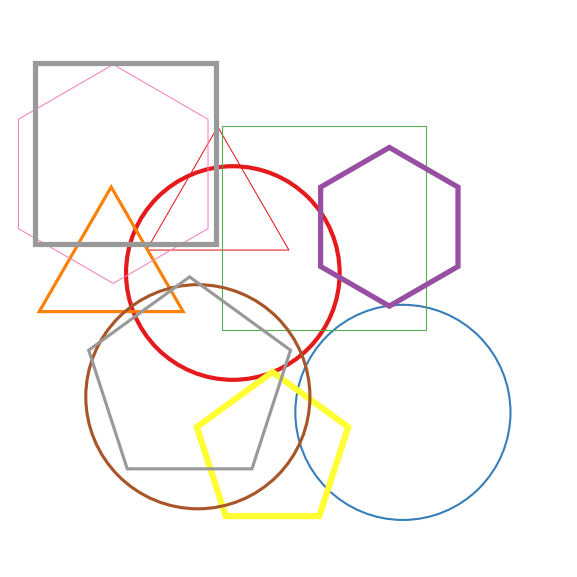[{"shape": "circle", "thickness": 2, "radius": 0.92, "center": [0.403, 0.526]}, {"shape": "triangle", "thickness": 0.5, "radius": 0.71, "center": [0.377, 0.637]}, {"shape": "circle", "thickness": 1, "radius": 0.93, "center": [0.698, 0.285]}, {"shape": "square", "thickness": 0.5, "radius": 0.88, "center": [0.561, 0.604]}, {"shape": "hexagon", "thickness": 2.5, "radius": 0.69, "center": [0.674, 0.606]}, {"shape": "triangle", "thickness": 1.5, "radius": 0.72, "center": [0.193, 0.531]}, {"shape": "pentagon", "thickness": 3, "radius": 0.69, "center": [0.472, 0.217]}, {"shape": "circle", "thickness": 1.5, "radius": 0.97, "center": [0.343, 0.312]}, {"shape": "hexagon", "thickness": 0.5, "radius": 0.95, "center": [0.196, 0.698]}, {"shape": "square", "thickness": 2.5, "radius": 0.78, "center": [0.217, 0.734]}, {"shape": "pentagon", "thickness": 1.5, "radius": 0.92, "center": [0.328, 0.336]}]